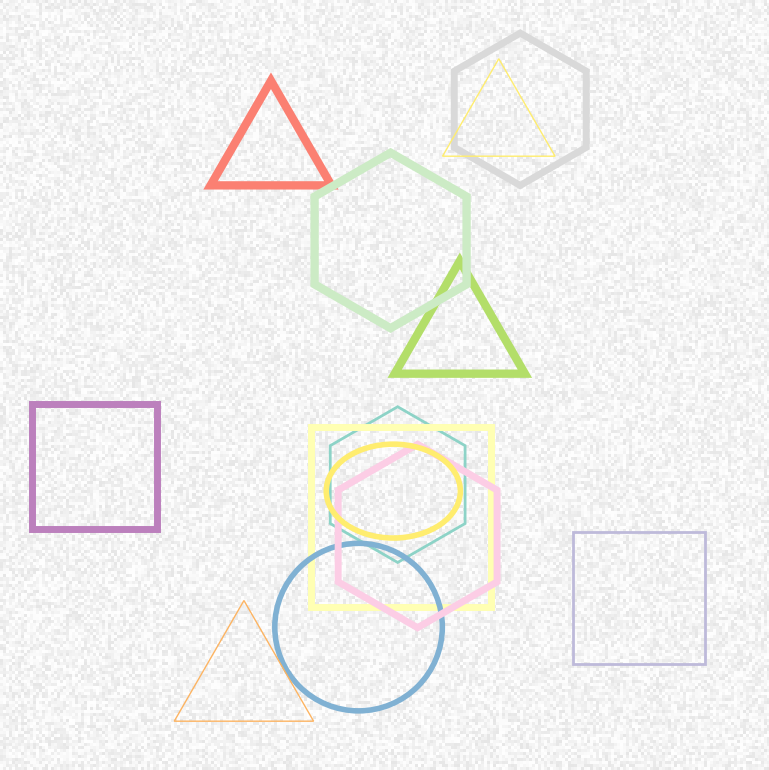[{"shape": "hexagon", "thickness": 1, "radius": 0.51, "center": [0.516, 0.371]}, {"shape": "square", "thickness": 2.5, "radius": 0.58, "center": [0.521, 0.328]}, {"shape": "square", "thickness": 1, "radius": 0.43, "center": [0.83, 0.223]}, {"shape": "triangle", "thickness": 3, "radius": 0.45, "center": [0.352, 0.805]}, {"shape": "circle", "thickness": 2, "radius": 0.54, "center": [0.466, 0.186]}, {"shape": "triangle", "thickness": 0.5, "radius": 0.52, "center": [0.317, 0.116]}, {"shape": "triangle", "thickness": 3, "radius": 0.49, "center": [0.597, 0.564]}, {"shape": "hexagon", "thickness": 2.5, "radius": 0.6, "center": [0.542, 0.304]}, {"shape": "hexagon", "thickness": 2.5, "radius": 0.49, "center": [0.676, 0.858]}, {"shape": "square", "thickness": 2.5, "radius": 0.41, "center": [0.123, 0.394]}, {"shape": "hexagon", "thickness": 3, "radius": 0.57, "center": [0.507, 0.688]}, {"shape": "oval", "thickness": 2, "radius": 0.44, "center": [0.511, 0.362]}, {"shape": "triangle", "thickness": 0.5, "radius": 0.42, "center": [0.648, 0.839]}]